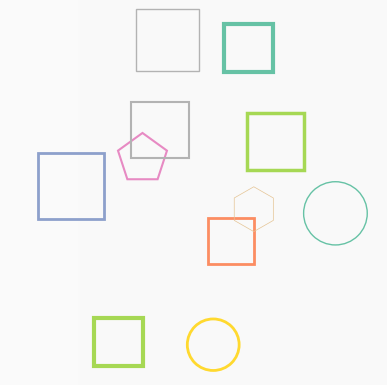[{"shape": "square", "thickness": 3, "radius": 0.31, "center": [0.642, 0.875]}, {"shape": "circle", "thickness": 1, "radius": 0.41, "center": [0.866, 0.446]}, {"shape": "square", "thickness": 2, "radius": 0.3, "center": [0.596, 0.374]}, {"shape": "square", "thickness": 2, "radius": 0.43, "center": [0.184, 0.517]}, {"shape": "pentagon", "thickness": 1.5, "radius": 0.33, "center": [0.368, 0.588]}, {"shape": "square", "thickness": 2.5, "radius": 0.37, "center": [0.711, 0.632]}, {"shape": "square", "thickness": 3, "radius": 0.32, "center": [0.306, 0.112]}, {"shape": "circle", "thickness": 2, "radius": 0.33, "center": [0.55, 0.105]}, {"shape": "hexagon", "thickness": 0.5, "radius": 0.29, "center": [0.655, 0.457]}, {"shape": "square", "thickness": 1, "radius": 0.41, "center": [0.431, 0.896]}, {"shape": "square", "thickness": 1.5, "radius": 0.37, "center": [0.413, 0.662]}]